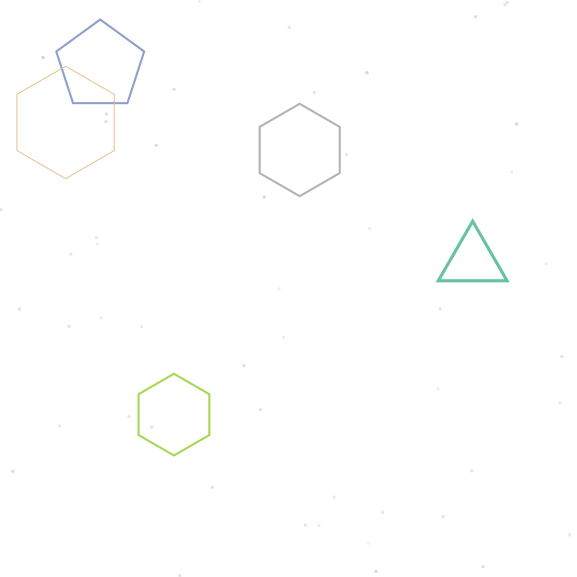[{"shape": "triangle", "thickness": 1.5, "radius": 0.34, "center": [0.818, 0.547]}, {"shape": "pentagon", "thickness": 1, "radius": 0.4, "center": [0.174, 0.885]}, {"shape": "hexagon", "thickness": 1, "radius": 0.35, "center": [0.301, 0.281]}, {"shape": "hexagon", "thickness": 0.5, "radius": 0.49, "center": [0.114, 0.787]}, {"shape": "hexagon", "thickness": 1, "radius": 0.4, "center": [0.519, 0.739]}]